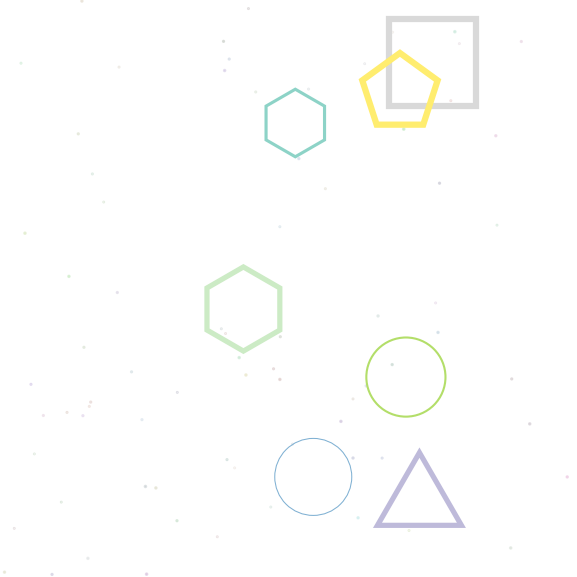[{"shape": "hexagon", "thickness": 1.5, "radius": 0.29, "center": [0.511, 0.786]}, {"shape": "triangle", "thickness": 2.5, "radius": 0.42, "center": [0.726, 0.131]}, {"shape": "circle", "thickness": 0.5, "radius": 0.33, "center": [0.542, 0.173]}, {"shape": "circle", "thickness": 1, "radius": 0.34, "center": [0.703, 0.346]}, {"shape": "square", "thickness": 3, "radius": 0.37, "center": [0.749, 0.891]}, {"shape": "hexagon", "thickness": 2.5, "radius": 0.36, "center": [0.421, 0.464]}, {"shape": "pentagon", "thickness": 3, "radius": 0.34, "center": [0.693, 0.839]}]